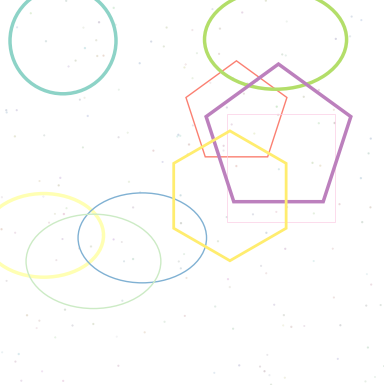[{"shape": "circle", "thickness": 2.5, "radius": 0.69, "center": [0.164, 0.894]}, {"shape": "oval", "thickness": 2.5, "radius": 0.78, "center": [0.114, 0.389]}, {"shape": "pentagon", "thickness": 1, "radius": 0.69, "center": [0.614, 0.704]}, {"shape": "oval", "thickness": 1, "radius": 0.83, "center": [0.37, 0.382]}, {"shape": "oval", "thickness": 2.5, "radius": 0.92, "center": [0.716, 0.897]}, {"shape": "square", "thickness": 0.5, "radius": 0.7, "center": [0.73, 0.563]}, {"shape": "pentagon", "thickness": 2.5, "radius": 0.99, "center": [0.723, 0.636]}, {"shape": "oval", "thickness": 1, "radius": 0.88, "center": [0.243, 0.321]}, {"shape": "hexagon", "thickness": 2, "radius": 0.84, "center": [0.597, 0.491]}]